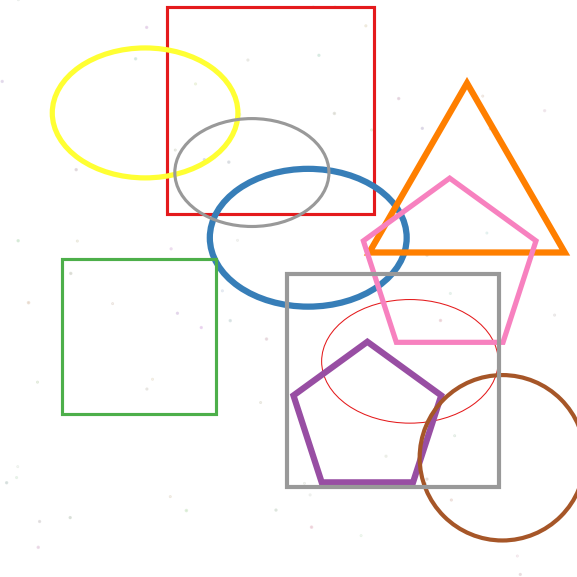[{"shape": "square", "thickness": 1.5, "radius": 0.9, "center": [0.469, 0.808]}, {"shape": "oval", "thickness": 0.5, "radius": 0.76, "center": [0.71, 0.373]}, {"shape": "oval", "thickness": 3, "radius": 0.85, "center": [0.534, 0.587]}, {"shape": "square", "thickness": 1.5, "radius": 0.67, "center": [0.241, 0.416]}, {"shape": "pentagon", "thickness": 3, "radius": 0.67, "center": [0.636, 0.273]}, {"shape": "triangle", "thickness": 3, "radius": 0.98, "center": [0.809, 0.66]}, {"shape": "oval", "thickness": 2.5, "radius": 0.8, "center": [0.251, 0.804]}, {"shape": "circle", "thickness": 2, "radius": 0.72, "center": [0.87, 0.206]}, {"shape": "pentagon", "thickness": 2.5, "radius": 0.79, "center": [0.779, 0.533]}, {"shape": "square", "thickness": 2, "radius": 0.92, "center": [0.681, 0.34]}, {"shape": "oval", "thickness": 1.5, "radius": 0.67, "center": [0.436, 0.7]}]